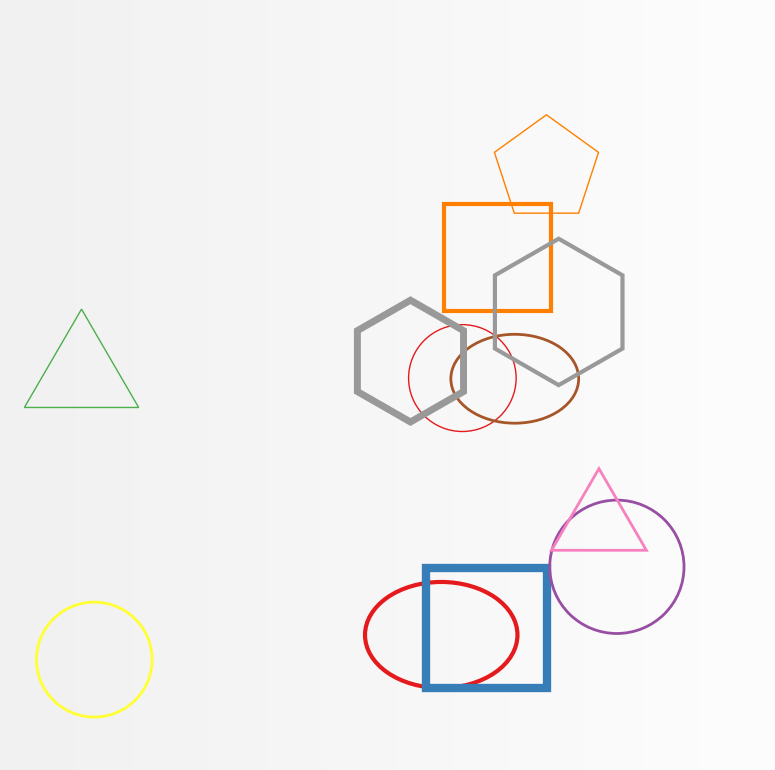[{"shape": "circle", "thickness": 0.5, "radius": 0.35, "center": [0.597, 0.509]}, {"shape": "oval", "thickness": 1.5, "radius": 0.49, "center": [0.569, 0.175]}, {"shape": "square", "thickness": 3, "radius": 0.39, "center": [0.628, 0.185]}, {"shape": "triangle", "thickness": 0.5, "radius": 0.43, "center": [0.105, 0.513]}, {"shape": "circle", "thickness": 1, "radius": 0.43, "center": [0.796, 0.264]}, {"shape": "square", "thickness": 1.5, "radius": 0.34, "center": [0.642, 0.666]}, {"shape": "pentagon", "thickness": 0.5, "radius": 0.35, "center": [0.705, 0.78]}, {"shape": "circle", "thickness": 1, "radius": 0.37, "center": [0.122, 0.143]}, {"shape": "oval", "thickness": 1, "radius": 0.41, "center": [0.664, 0.508]}, {"shape": "triangle", "thickness": 1, "radius": 0.35, "center": [0.773, 0.321]}, {"shape": "hexagon", "thickness": 2.5, "radius": 0.4, "center": [0.53, 0.531]}, {"shape": "hexagon", "thickness": 1.5, "radius": 0.48, "center": [0.721, 0.595]}]